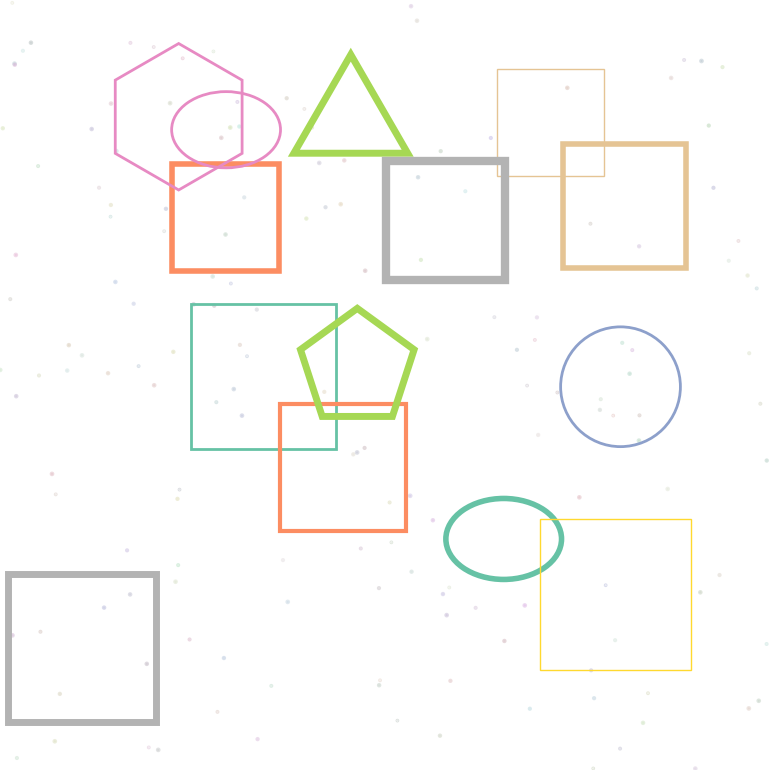[{"shape": "square", "thickness": 1, "radius": 0.47, "center": [0.343, 0.511]}, {"shape": "oval", "thickness": 2, "radius": 0.38, "center": [0.654, 0.3]}, {"shape": "square", "thickness": 2, "radius": 0.35, "center": [0.293, 0.718]}, {"shape": "square", "thickness": 1.5, "radius": 0.41, "center": [0.445, 0.393]}, {"shape": "circle", "thickness": 1, "radius": 0.39, "center": [0.806, 0.498]}, {"shape": "oval", "thickness": 1, "radius": 0.35, "center": [0.294, 0.832]}, {"shape": "hexagon", "thickness": 1, "radius": 0.48, "center": [0.232, 0.848]}, {"shape": "triangle", "thickness": 2.5, "radius": 0.43, "center": [0.456, 0.844]}, {"shape": "pentagon", "thickness": 2.5, "radius": 0.39, "center": [0.464, 0.522]}, {"shape": "square", "thickness": 0.5, "radius": 0.49, "center": [0.799, 0.228]}, {"shape": "square", "thickness": 0.5, "radius": 0.35, "center": [0.715, 0.841]}, {"shape": "square", "thickness": 2, "radius": 0.4, "center": [0.811, 0.732]}, {"shape": "square", "thickness": 2.5, "radius": 0.48, "center": [0.106, 0.159]}, {"shape": "square", "thickness": 3, "radius": 0.39, "center": [0.578, 0.713]}]